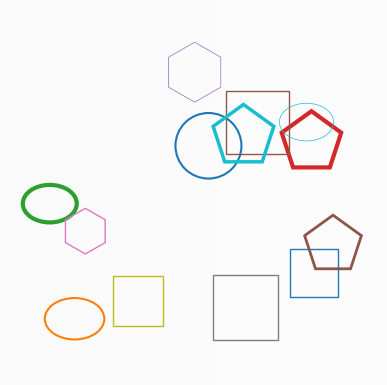[{"shape": "circle", "thickness": 1.5, "radius": 0.43, "center": [0.538, 0.621]}, {"shape": "square", "thickness": 1, "radius": 0.31, "center": [0.809, 0.292]}, {"shape": "oval", "thickness": 1.5, "radius": 0.38, "center": [0.192, 0.172]}, {"shape": "oval", "thickness": 3, "radius": 0.35, "center": [0.128, 0.471]}, {"shape": "pentagon", "thickness": 3, "radius": 0.4, "center": [0.804, 0.63]}, {"shape": "hexagon", "thickness": 0.5, "radius": 0.39, "center": [0.502, 0.812]}, {"shape": "square", "thickness": 1, "radius": 0.41, "center": [0.665, 0.683]}, {"shape": "pentagon", "thickness": 2, "radius": 0.39, "center": [0.859, 0.364]}, {"shape": "hexagon", "thickness": 1, "radius": 0.3, "center": [0.22, 0.4]}, {"shape": "square", "thickness": 1, "radius": 0.42, "center": [0.634, 0.202]}, {"shape": "square", "thickness": 1, "radius": 0.32, "center": [0.357, 0.219]}, {"shape": "pentagon", "thickness": 2.5, "radius": 0.41, "center": [0.628, 0.646]}, {"shape": "oval", "thickness": 0.5, "radius": 0.35, "center": [0.791, 0.683]}]